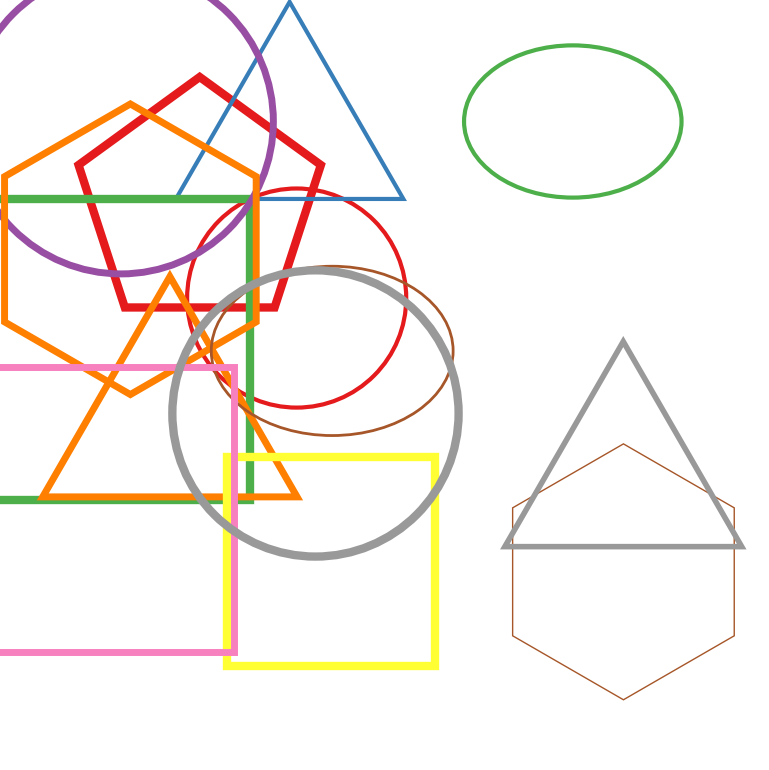[{"shape": "pentagon", "thickness": 3, "radius": 0.83, "center": [0.259, 0.735]}, {"shape": "circle", "thickness": 1.5, "radius": 0.71, "center": [0.385, 0.613]}, {"shape": "triangle", "thickness": 1.5, "radius": 0.85, "center": [0.376, 0.827]}, {"shape": "oval", "thickness": 1.5, "radius": 0.71, "center": [0.744, 0.842]}, {"shape": "square", "thickness": 3, "radius": 0.98, "center": [0.129, 0.546]}, {"shape": "circle", "thickness": 2.5, "radius": 0.99, "center": [0.157, 0.842]}, {"shape": "triangle", "thickness": 2.5, "radius": 0.95, "center": [0.221, 0.45]}, {"shape": "hexagon", "thickness": 2.5, "radius": 0.94, "center": [0.169, 0.676]}, {"shape": "square", "thickness": 3, "radius": 0.68, "center": [0.43, 0.271]}, {"shape": "hexagon", "thickness": 0.5, "radius": 0.83, "center": [0.81, 0.257]}, {"shape": "oval", "thickness": 1, "radius": 0.79, "center": [0.431, 0.544]}, {"shape": "square", "thickness": 2.5, "radius": 0.93, "center": [0.119, 0.338]}, {"shape": "triangle", "thickness": 2, "radius": 0.89, "center": [0.809, 0.379]}, {"shape": "circle", "thickness": 3, "radius": 0.93, "center": [0.41, 0.463]}]